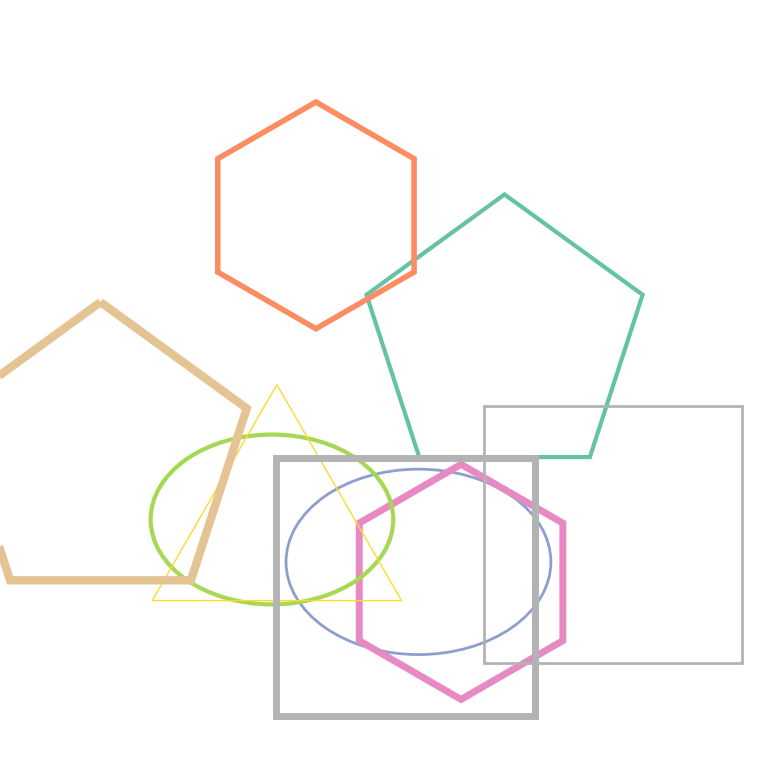[{"shape": "pentagon", "thickness": 1.5, "radius": 0.94, "center": [0.655, 0.559]}, {"shape": "hexagon", "thickness": 2, "radius": 0.74, "center": [0.41, 0.72]}, {"shape": "oval", "thickness": 1, "radius": 0.86, "center": [0.543, 0.27]}, {"shape": "hexagon", "thickness": 2.5, "radius": 0.76, "center": [0.599, 0.244]}, {"shape": "oval", "thickness": 1.5, "radius": 0.79, "center": [0.353, 0.325]}, {"shape": "triangle", "thickness": 0.5, "radius": 0.93, "center": [0.36, 0.314]}, {"shape": "pentagon", "thickness": 3, "radius": 1.0, "center": [0.131, 0.408]}, {"shape": "square", "thickness": 2.5, "radius": 0.84, "center": [0.526, 0.238]}, {"shape": "square", "thickness": 1, "radius": 0.84, "center": [0.797, 0.306]}]